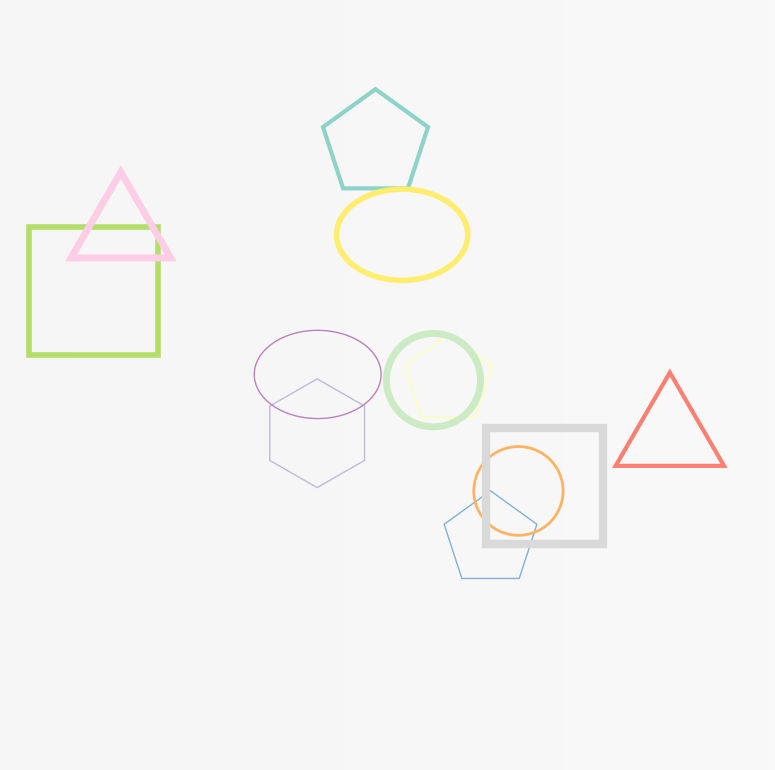[{"shape": "pentagon", "thickness": 1.5, "radius": 0.36, "center": [0.485, 0.813]}, {"shape": "pentagon", "thickness": 0.5, "radius": 0.3, "center": [0.579, 0.507]}, {"shape": "hexagon", "thickness": 0.5, "radius": 0.35, "center": [0.409, 0.437]}, {"shape": "triangle", "thickness": 1.5, "radius": 0.4, "center": [0.864, 0.435]}, {"shape": "pentagon", "thickness": 0.5, "radius": 0.31, "center": [0.633, 0.3]}, {"shape": "circle", "thickness": 1, "radius": 0.29, "center": [0.669, 0.362]}, {"shape": "square", "thickness": 2, "radius": 0.41, "center": [0.121, 0.622]}, {"shape": "triangle", "thickness": 2.5, "radius": 0.37, "center": [0.156, 0.702]}, {"shape": "square", "thickness": 3, "radius": 0.38, "center": [0.702, 0.369]}, {"shape": "oval", "thickness": 0.5, "radius": 0.41, "center": [0.41, 0.514]}, {"shape": "circle", "thickness": 2.5, "radius": 0.3, "center": [0.559, 0.506]}, {"shape": "oval", "thickness": 2, "radius": 0.42, "center": [0.519, 0.695]}]